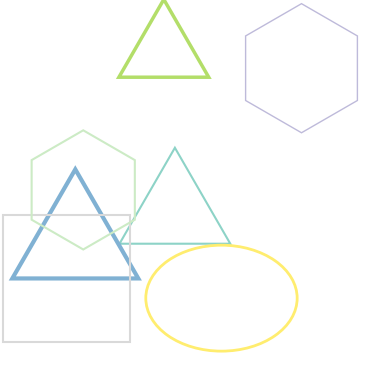[{"shape": "triangle", "thickness": 1.5, "radius": 0.83, "center": [0.454, 0.45]}, {"shape": "hexagon", "thickness": 1, "radius": 0.84, "center": [0.783, 0.823]}, {"shape": "triangle", "thickness": 3, "radius": 0.94, "center": [0.196, 0.371]}, {"shape": "triangle", "thickness": 2.5, "radius": 0.67, "center": [0.425, 0.867]}, {"shape": "square", "thickness": 1.5, "radius": 0.83, "center": [0.173, 0.277]}, {"shape": "hexagon", "thickness": 1.5, "radius": 0.77, "center": [0.216, 0.507]}, {"shape": "oval", "thickness": 2, "radius": 0.98, "center": [0.575, 0.226]}]